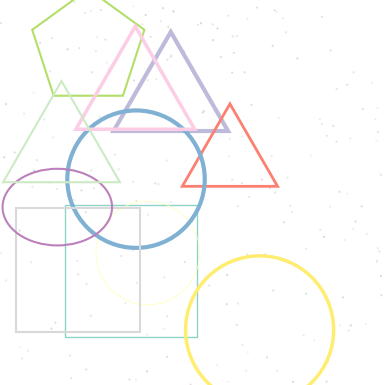[{"shape": "square", "thickness": 1, "radius": 0.86, "center": [0.339, 0.296]}, {"shape": "circle", "thickness": 0.5, "radius": 0.67, "center": [0.384, 0.343]}, {"shape": "triangle", "thickness": 3, "radius": 0.86, "center": [0.444, 0.746]}, {"shape": "triangle", "thickness": 2, "radius": 0.71, "center": [0.597, 0.587]}, {"shape": "circle", "thickness": 3, "radius": 0.89, "center": [0.353, 0.535]}, {"shape": "pentagon", "thickness": 1.5, "radius": 0.77, "center": [0.229, 0.875]}, {"shape": "triangle", "thickness": 2.5, "radius": 0.89, "center": [0.351, 0.753]}, {"shape": "square", "thickness": 1.5, "radius": 0.81, "center": [0.202, 0.299]}, {"shape": "oval", "thickness": 1.5, "radius": 0.71, "center": [0.149, 0.462]}, {"shape": "triangle", "thickness": 1.5, "radius": 0.88, "center": [0.16, 0.614]}, {"shape": "circle", "thickness": 2.5, "radius": 0.96, "center": [0.674, 0.143]}]